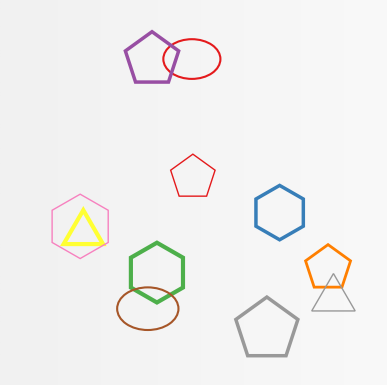[{"shape": "pentagon", "thickness": 1, "radius": 0.3, "center": [0.498, 0.539]}, {"shape": "oval", "thickness": 1.5, "radius": 0.37, "center": [0.495, 0.847]}, {"shape": "hexagon", "thickness": 2.5, "radius": 0.35, "center": [0.722, 0.448]}, {"shape": "hexagon", "thickness": 3, "radius": 0.39, "center": [0.405, 0.292]}, {"shape": "pentagon", "thickness": 2.5, "radius": 0.36, "center": [0.392, 0.845]}, {"shape": "pentagon", "thickness": 2, "radius": 0.31, "center": [0.847, 0.304]}, {"shape": "triangle", "thickness": 3, "radius": 0.29, "center": [0.215, 0.395]}, {"shape": "oval", "thickness": 1.5, "radius": 0.4, "center": [0.381, 0.198]}, {"shape": "hexagon", "thickness": 1, "radius": 0.42, "center": [0.207, 0.412]}, {"shape": "triangle", "thickness": 1, "radius": 0.32, "center": [0.861, 0.225]}, {"shape": "pentagon", "thickness": 2.5, "radius": 0.42, "center": [0.689, 0.144]}]